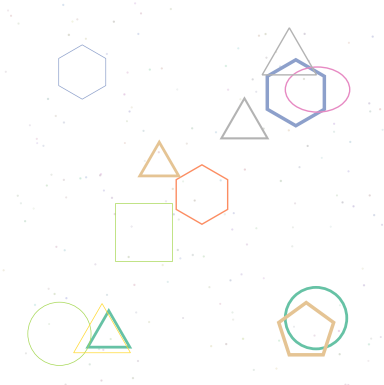[{"shape": "triangle", "thickness": 2, "radius": 0.31, "center": [0.283, 0.13]}, {"shape": "circle", "thickness": 2, "radius": 0.4, "center": [0.821, 0.174]}, {"shape": "hexagon", "thickness": 1, "radius": 0.39, "center": [0.525, 0.495]}, {"shape": "hexagon", "thickness": 2.5, "radius": 0.43, "center": [0.768, 0.759]}, {"shape": "hexagon", "thickness": 0.5, "radius": 0.35, "center": [0.214, 0.813]}, {"shape": "oval", "thickness": 1, "radius": 0.42, "center": [0.825, 0.767]}, {"shape": "square", "thickness": 0.5, "radius": 0.37, "center": [0.373, 0.397]}, {"shape": "circle", "thickness": 0.5, "radius": 0.41, "center": [0.154, 0.133]}, {"shape": "triangle", "thickness": 0.5, "radius": 0.43, "center": [0.265, 0.126]}, {"shape": "triangle", "thickness": 2, "radius": 0.29, "center": [0.414, 0.572]}, {"shape": "pentagon", "thickness": 2.5, "radius": 0.37, "center": [0.795, 0.139]}, {"shape": "triangle", "thickness": 1, "radius": 0.41, "center": [0.752, 0.846]}, {"shape": "triangle", "thickness": 1.5, "radius": 0.35, "center": [0.635, 0.675]}]